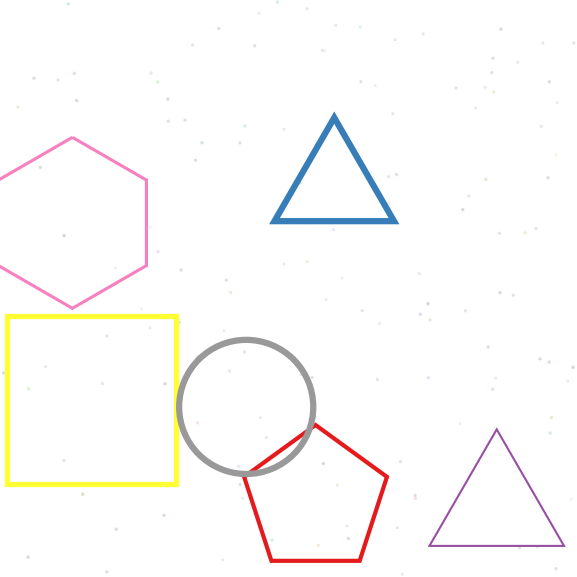[{"shape": "pentagon", "thickness": 2, "radius": 0.65, "center": [0.546, 0.133]}, {"shape": "triangle", "thickness": 3, "radius": 0.6, "center": [0.579, 0.676]}, {"shape": "triangle", "thickness": 1, "radius": 0.67, "center": [0.86, 0.121]}, {"shape": "square", "thickness": 2.5, "radius": 0.73, "center": [0.158, 0.306]}, {"shape": "hexagon", "thickness": 1.5, "radius": 0.74, "center": [0.125, 0.613]}, {"shape": "circle", "thickness": 3, "radius": 0.58, "center": [0.426, 0.295]}]